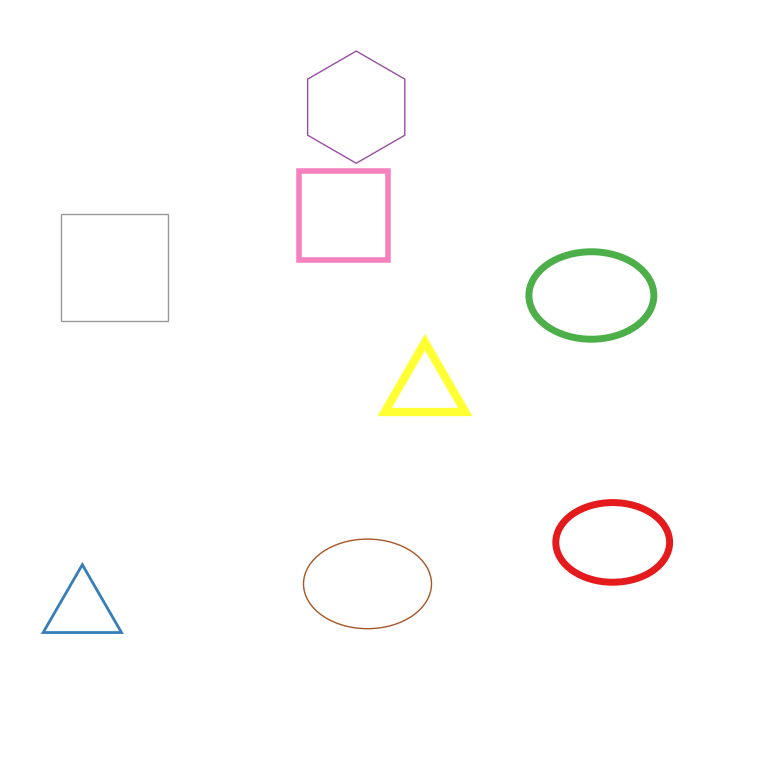[{"shape": "oval", "thickness": 2.5, "radius": 0.37, "center": [0.796, 0.296]}, {"shape": "triangle", "thickness": 1, "radius": 0.29, "center": [0.107, 0.208]}, {"shape": "oval", "thickness": 2.5, "radius": 0.41, "center": [0.768, 0.616]}, {"shape": "hexagon", "thickness": 0.5, "radius": 0.36, "center": [0.463, 0.861]}, {"shape": "triangle", "thickness": 3, "radius": 0.3, "center": [0.552, 0.495]}, {"shape": "oval", "thickness": 0.5, "radius": 0.42, "center": [0.477, 0.242]}, {"shape": "square", "thickness": 2, "radius": 0.29, "center": [0.447, 0.72]}, {"shape": "square", "thickness": 0.5, "radius": 0.34, "center": [0.149, 0.653]}]